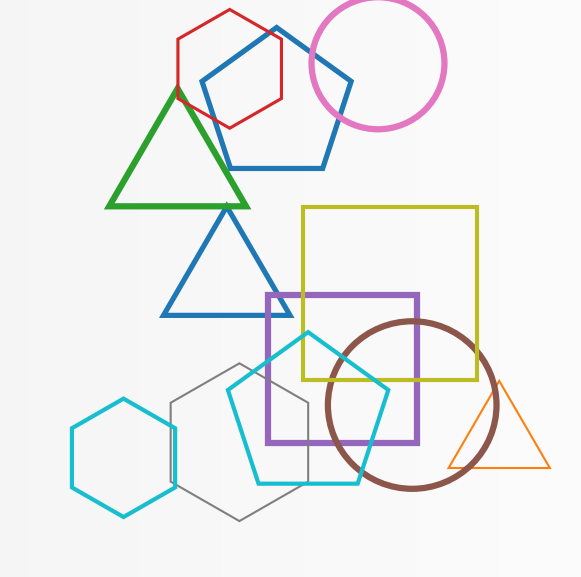[{"shape": "pentagon", "thickness": 2.5, "radius": 0.67, "center": [0.476, 0.817]}, {"shape": "triangle", "thickness": 2.5, "radius": 0.63, "center": [0.39, 0.516]}, {"shape": "triangle", "thickness": 1, "radius": 0.5, "center": [0.859, 0.239]}, {"shape": "triangle", "thickness": 3, "radius": 0.68, "center": [0.306, 0.71]}, {"shape": "hexagon", "thickness": 1.5, "radius": 0.51, "center": [0.395, 0.88]}, {"shape": "square", "thickness": 3, "radius": 0.64, "center": [0.59, 0.36]}, {"shape": "circle", "thickness": 3, "radius": 0.73, "center": [0.709, 0.298]}, {"shape": "circle", "thickness": 3, "radius": 0.57, "center": [0.65, 0.89]}, {"shape": "hexagon", "thickness": 1, "radius": 0.68, "center": [0.412, 0.233]}, {"shape": "square", "thickness": 2, "radius": 0.75, "center": [0.671, 0.491]}, {"shape": "hexagon", "thickness": 2, "radius": 0.51, "center": [0.213, 0.206]}, {"shape": "pentagon", "thickness": 2, "radius": 0.73, "center": [0.53, 0.279]}]